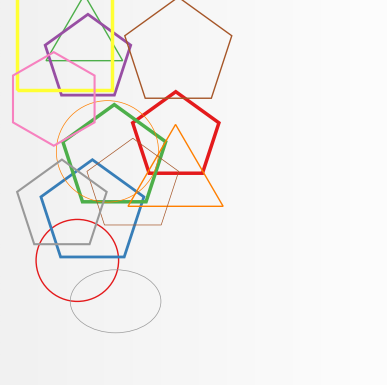[{"shape": "circle", "thickness": 1, "radius": 0.53, "center": [0.2, 0.324]}, {"shape": "pentagon", "thickness": 2.5, "radius": 0.59, "center": [0.454, 0.645]}, {"shape": "pentagon", "thickness": 2, "radius": 0.7, "center": [0.238, 0.445]}, {"shape": "pentagon", "thickness": 2.5, "radius": 0.7, "center": [0.295, 0.589]}, {"shape": "triangle", "thickness": 1, "radius": 0.57, "center": [0.218, 0.9]}, {"shape": "pentagon", "thickness": 2, "radius": 0.58, "center": [0.227, 0.847]}, {"shape": "triangle", "thickness": 1, "radius": 0.71, "center": [0.453, 0.535]}, {"shape": "circle", "thickness": 0.5, "radius": 0.66, "center": [0.277, 0.607]}, {"shape": "square", "thickness": 2.5, "radius": 0.61, "center": [0.167, 0.887]}, {"shape": "pentagon", "thickness": 1, "radius": 0.73, "center": [0.46, 0.862]}, {"shape": "pentagon", "thickness": 0.5, "radius": 0.62, "center": [0.343, 0.516]}, {"shape": "hexagon", "thickness": 1.5, "radius": 0.61, "center": [0.139, 0.743]}, {"shape": "oval", "thickness": 0.5, "radius": 0.58, "center": [0.298, 0.217]}, {"shape": "pentagon", "thickness": 1.5, "radius": 0.61, "center": [0.16, 0.464]}]